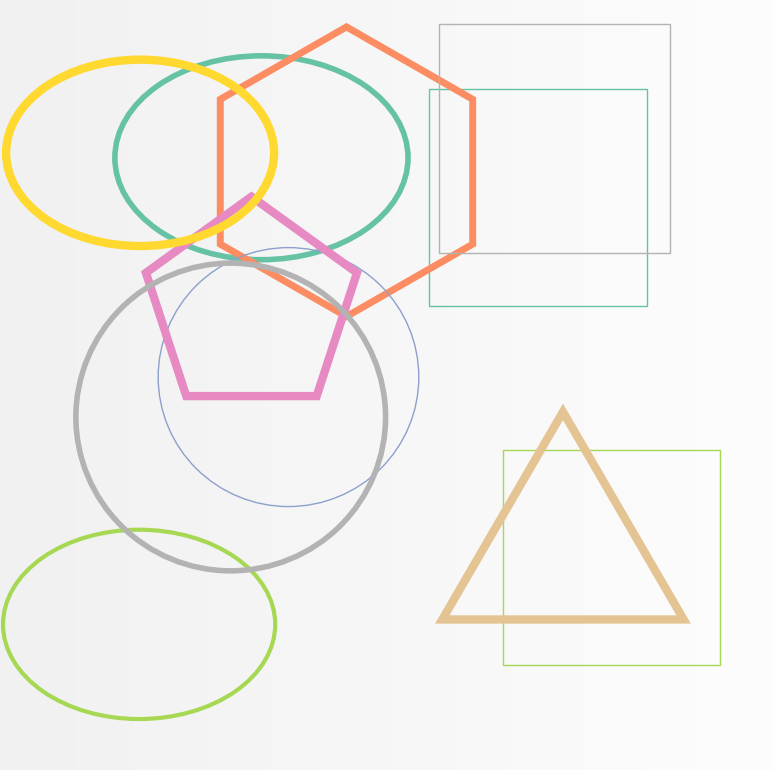[{"shape": "square", "thickness": 0.5, "radius": 0.7, "center": [0.694, 0.743]}, {"shape": "oval", "thickness": 2, "radius": 0.95, "center": [0.337, 0.795]}, {"shape": "hexagon", "thickness": 2.5, "radius": 0.94, "center": [0.447, 0.777]}, {"shape": "circle", "thickness": 0.5, "radius": 0.84, "center": [0.372, 0.51]}, {"shape": "pentagon", "thickness": 3, "radius": 0.72, "center": [0.324, 0.601]}, {"shape": "oval", "thickness": 1.5, "radius": 0.88, "center": [0.18, 0.189]}, {"shape": "square", "thickness": 0.5, "radius": 0.7, "center": [0.789, 0.276]}, {"shape": "oval", "thickness": 3, "radius": 0.86, "center": [0.181, 0.802]}, {"shape": "triangle", "thickness": 3, "radius": 0.9, "center": [0.726, 0.285]}, {"shape": "circle", "thickness": 2, "radius": 1.0, "center": [0.298, 0.458]}, {"shape": "square", "thickness": 0.5, "radius": 0.74, "center": [0.715, 0.82]}]